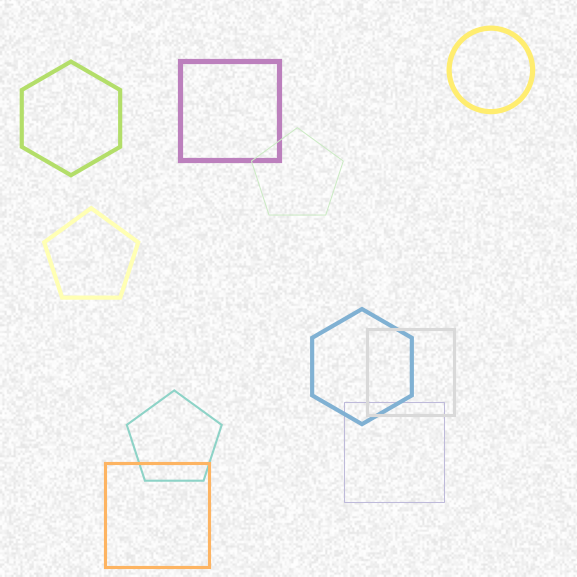[{"shape": "pentagon", "thickness": 1, "radius": 0.43, "center": [0.302, 0.237]}, {"shape": "pentagon", "thickness": 2, "radius": 0.43, "center": [0.158, 0.553]}, {"shape": "square", "thickness": 0.5, "radius": 0.43, "center": [0.681, 0.216]}, {"shape": "hexagon", "thickness": 2, "radius": 0.5, "center": [0.627, 0.364]}, {"shape": "square", "thickness": 1.5, "radius": 0.45, "center": [0.272, 0.107]}, {"shape": "hexagon", "thickness": 2, "radius": 0.49, "center": [0.123, 0.794]}, {"shape": "square", "thickness": 1.5, "radius": 0.38, "center": [0.71, 0.355]}, {"shape": "square", "thickness": 2.5, "radius": 0.43, "center": [0.398, 0.808]}, {"shape": "pentagon", "thickness": 0.5, "radius": 0.42, "center": [0.515, 0.694]}, {"shape": "circle", "thickness": 2.5, "radius": 0.36, "center": [0.85, 0.878]}]